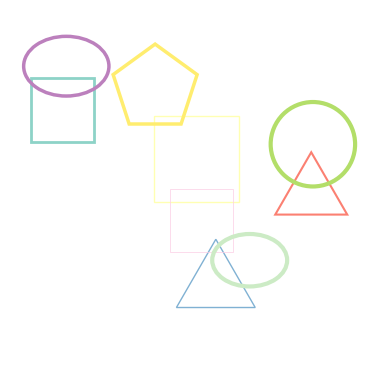[{"shape": "square", "thickness": 2, "radius": 0.41, "center": [0.162, 0.715]}, {"shape": "square", "thickness": 1, "radius": 0.56, "center": [0.51, 0.586]}, {"shape": "triangle", "thickness": 1.5, "radius": 0.54, "center": [0.808, 0.497]}, {"shape": "triangle", "thickness": 1, "radius": 0.59, "center": [0.561, 0.26]}, {"shape": "circle", "thickness": 3, "radius": 0.55, "center": [0.813, 0.625]}, {"shape": "square", "thickness": 0.5, "radius": 0.41, "center": [0.524, 0.428]}, {"shape": "oval", "thickness": 2.5, "radius": 0.55, "center": [0.172, 0.828]}, {"shape": "oval", "thickness": 3, "radius": 0.49, "center": [0.649, 0.324]}, {"shape": "pentagon", "thickness": 2.5, "radius": 0.57, "center": [0.403, 0.771]}]